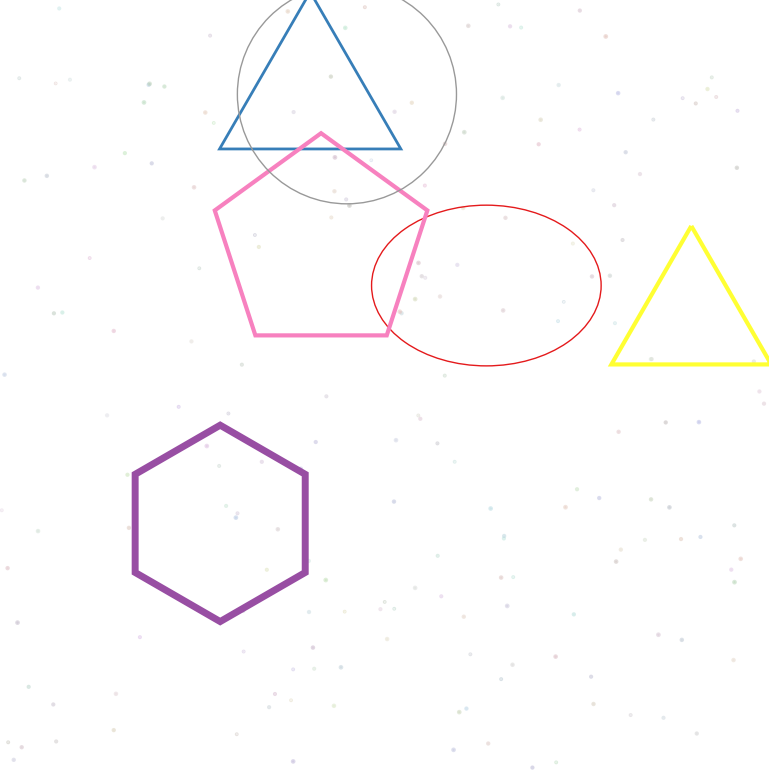[{"shape": "oval", "thickness": 0.5, "radius": 0.75, "center": [0.632, 0.629]}, {"shape": "triangle", "thickness": 1, "radius": 0.68, "center": [0.403, 0.875]}, {"shape": "hexagon", "thickness": 2.5, "radius": 0.64, "center": [0.286, 0.32]}, {"shape": "triangle", "thickness": 1.5, "radius": 0.6, "center": [0.898, 0.587]}, {"shape": "pentagon", "thickness": 1.5, "radius": 0.73, "center": [0.417, 0.682]}, {"shape": "circle", "thickness": 0.5, "radius": 0.71, "center": [0.451, 0.878]}]